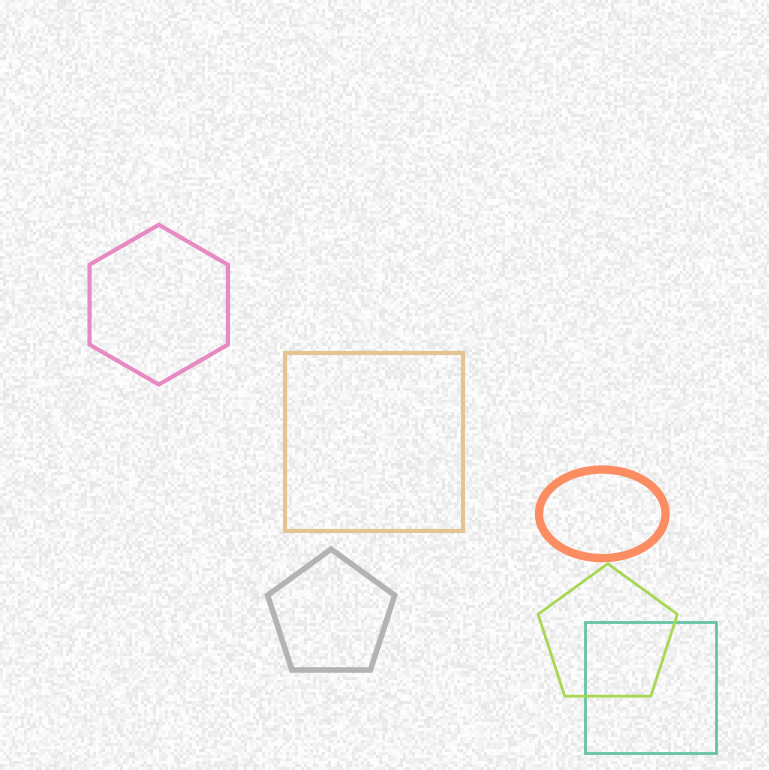[{"shape": "square", "thickness": 1, "radius": 0.43, "center": [0.845, 0.107]}, {"shape": "oval", "thickness": 3, "radius": 0.41, "center": [0.782, 0.333]}, {"shape": "hexagon", "thickness": 1.5, "radius": 0.52, "center": [0.206, 0.604]}, {"shape": "pentagon", "thickness": 1, "radius": 0.48, "center": [0.789, 0.173]}, {"shape": "square", "thickness": 1.5, "radius": 0.58, "center": [0.486, 0.426]}, {"shape": "pentagon", "thickness": 2, "radius": 0.43, "center": [0.43, 0.2]}]